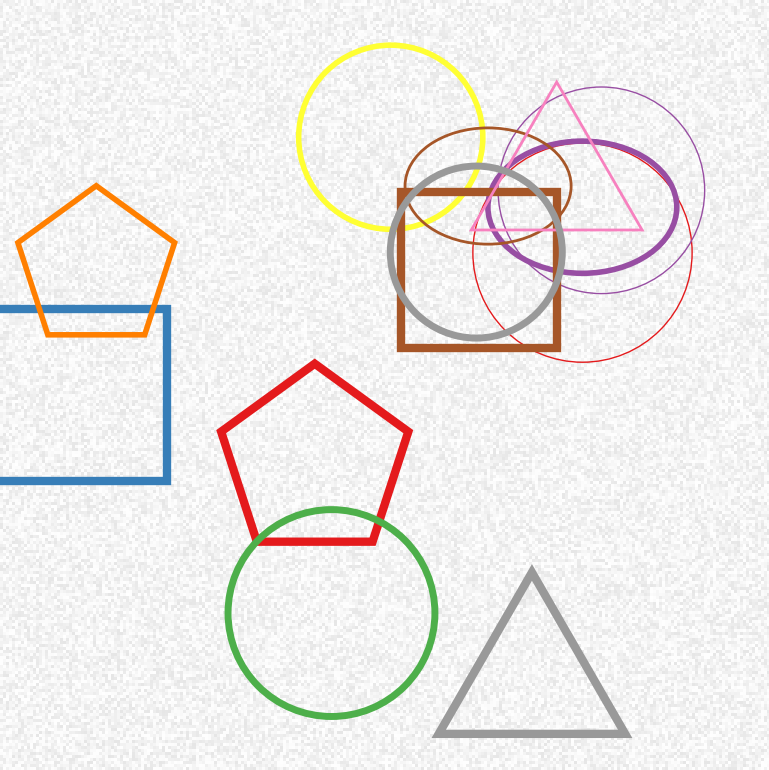[{"shape": "pentagon", "thickness": 3, "radius": 0.64, "center": [0.409, 0.4]}, {"shape": "circle", "thickness": 0.5, "radius": 0.71, "center": [0.756, 0.672]}, {"shape": "square", "thickness": 3, "radius": 0.56, "center": [0.106, 0.488]}, {"shape": "circle", "thickness": 2.5, "radius": 0.67, "center": [0.43, 0.204]}, {"shape": "circle", "thickness": 0.5, "radius": 0.67, "center": [0.781, 0.753]}, {"shape": "oval", "thickness": 2, "radius": 0.61, "center": [0.756, 0.731]}, {"shape": "pentagon", "thickness": 2, "radius": 0.54, "center": [0.125, 0.652]}, {"shape": "circle", "thickness": 2, "radius": 0.6, "center": [0.507, 0.822]}, {"shape": "oval", "thickness": 1, "radius": 0.54, "center": [0.634, 0.758]}, {"shape": "square", "thickness": 3, "radius": 0.51, "center": [0.622, 0.649]}, {"shape": "triangle", "thickness": 1, "radius": 0.64, "center": [0.723, 0.765]}, {"shape": "triangle", "thickness": 3, "radius": 0.7, "center": [0.691, 0.117]}, {"shape": "circle", "thickness": 2.5, "radius": 0.56, "center": [0.619, 0.673]}]